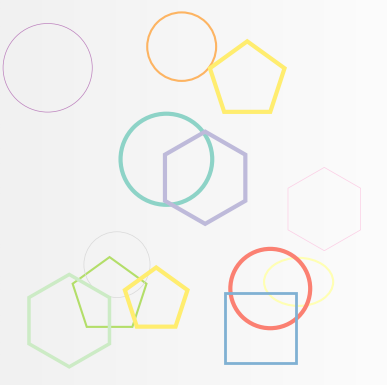[{"shape": "circle", "thickness": 3, "radius": 0.59, "center": [0.429, 0.586]}, {"shape": "oval", "thickness": 1.5, "radius": 0.45, "center": [0.771, 0.268]}, {"shape": "hexagon", "thickness": 3, "radius": 0.6, "center": [0.529, 0.538]}, {"shape": "circle", "thickness": 3, "radius": 0.52, "center": [0.697, 0.251]}, {"shape": "square", "thickness": 2, "radius": 0.46, "center": [0.671, 0.149]}, {"shape": "circle", "thickness": 1.5, "radius": 0.44, "center": [0.469, 0.879]}, {"shape": "pentagon", "thickness": 1.5, "radius": 0.5, "center": [0.283, 0.232]}, {"shape": "hexagon", "thickness": 0.5, "radius": 0.54, "center": [0.837, 0.457]}, {"shape": "circle", "thickness": 0.5, "radius": 0.43, "center": [0.302, 0.313]}, {"shape": "circle", "thickness": 0.5, "radius": 0.58, "center": [0.123, 0.824]}, {"shape": "hexagon", "thickness": 2.5, "radius": 0.6, "center": [0.179, 0.167]}, {"shape": "pentagon", "thickness": 3, "radius": 0.42, "center": [0.403, 0.22]}, {"shape": "pentagon", "thickness": 3, "radius": 0.51, "center": [0.638, 0.791]}]